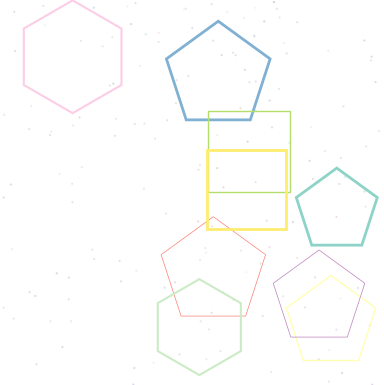[{"shape": "pentagon", "thickness": 2, "radius": 0.55, "center": [0.875, 0.453]}, {"shape": "pentagon", "thickness": 1, "radius": 0.61, "center": [0.86, 0.162]}, {"shape": "pentagon", "thickness": 0.5, "radius": 0.71, "center": [0.554, 0.294]}, {"shape": "pentagon", "thickness": 2, "radius": 0.71, "center": [0.567, 0.803]}, {"shape": "square", "thickness": 1, "radius": 0.53, "center": [0.647, 0.606]}, {"shape": "hexagon", "thickness": 1.5, "radius": 0.73, "center": [0.189, 0.853]}, {"shape": "pentagon", "thickness": 0.5, "radius": 0.62, "center": [0.829, 0.226]}, {"shape": "hexagon", "thickness": 1.5, "radius": 0.62, "center": [0.518, 0.15]}, {"shape": "square", "thickness": 2, "radius": 0.52, "center": [0.641, 0.508]}]